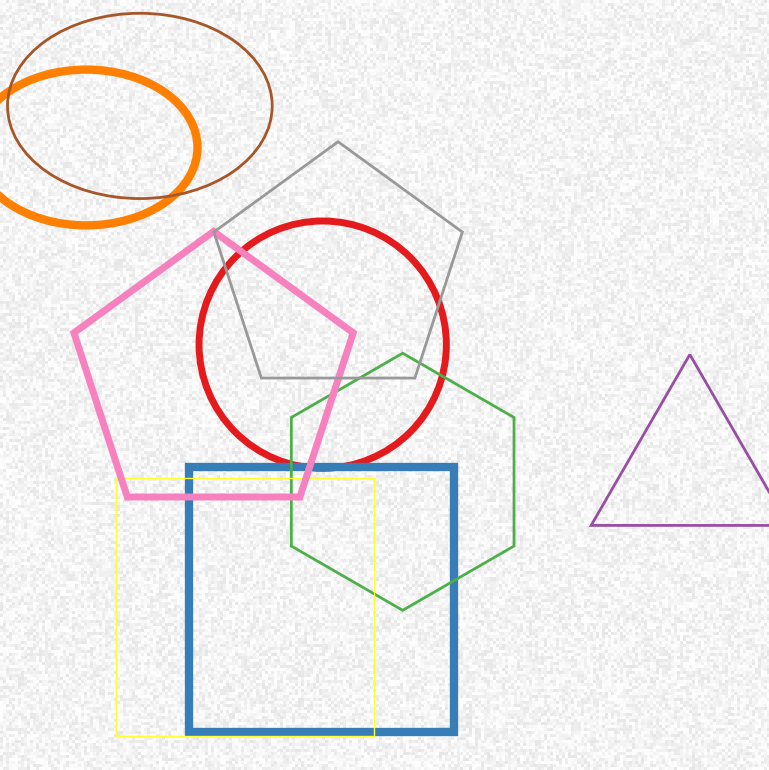[{"shape": "circle", "thickness": 2.5, "radius": 0.8, "center": [0.419, 0.552]}, {"shape": "square", "thickness": 3, "radius": 0.86, "center": [0.417, 0.222]}, {"shape": "hexagon", "thickness": 1, "radius": 0.83, "center": [0.523, 0.374]}, {"shape": "triangle", "thickness": 1, "radius": 0.74, "center": [0.896, 0.392]}, {"shape": "oval", "thickness": 3, "radius": 0.72, "center": [0.112, 0.808]}, {"shape": "square", "thickness": 0.5, "radius": 0.84, "center": [0.318, 0.212]}, {"shape": "oval", "thickness": 1, "radius": 0.86, "center": [0.182, 0.862]}, {"shape": "pentagon", "thickness": 2.5, "radius": 0.95, "center": [0.277, 0.509]}, {"shape": "pentagon", "thickness": 1, "radius": 0.85, "center": [0.439, 0.646]}]